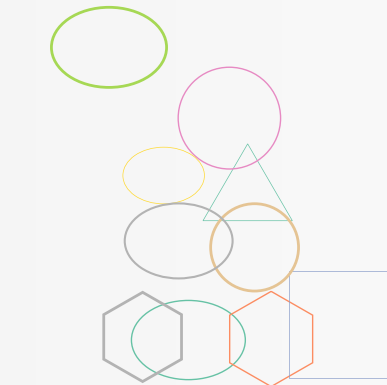[{"shape": "oval", "thickness": 1, "radius": 0.73, "center": [0.486, 0.117]}, {"shape": "triangle", "thickness": 0.5, "radius": 0.67, "center": [0.639, 0.493]}, {"shape": "hexagon", "thickness": 1, "radius": 0.62, "center": [0.7, 0.12]}, {"shape": "square", "thickness": 0.5, "radius": 0.69, "center": [0.884, 0.157]}, {"shape": "circle", "thickness": 1, "radius": 0.66, "center": [0.592, 0.693]}, {"shape": "oval", "thickness": 2, "radius": 0.74, "center": [0.281, 0.877]}, {"shape": "oval", "thickness": 0.5, "radius": 0.53, "center": [0.422, 0.544]}, {"shape": "circle", "thickness": 2, "radius": 0.57, "center": [0.657, 0.357]}, {"shape": "hexagon", "thickness": 2, "radius": 0.58, "center": [0.368, 0.125]}, {"shape": "oval", "thickness": 1.5, "radius": 0.7, "center": [0.461, 0.374]}]